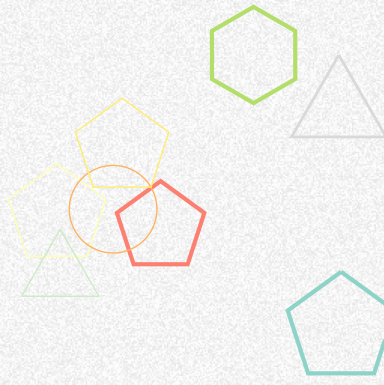[{"shape": "pentagon", "thickness": 3, "radius": 0.73, "center": [0.886, 0.148]}, {"shape": "pentagon", "thickness": 1, "radius": 0.66, "center": [0.148, 0.442]}, {"shape": "pentagon", "thickness": 3, "radius": 0.6, "center": [0.417, 0.41]}, {"shape": "circle", "thickness": 1, "radius": 0.57, "center": [0.294, 0.457]}, {"shape": "hexagon", "thickness": 3, "radius": 0.62, "center": [0.659, 0.857]}, {"shape": "triangle", "thickness": 2, "radius": 0.71, "center": [0.88, 0.715]}, {"shape": "triangle", "thickness": 1, "radius": 0.58, "center": [0.156, 0.288]}, {"shape": "pentagon", "thickness": 1, "radius": 0.64, "center": [0.317, 0.617]}]